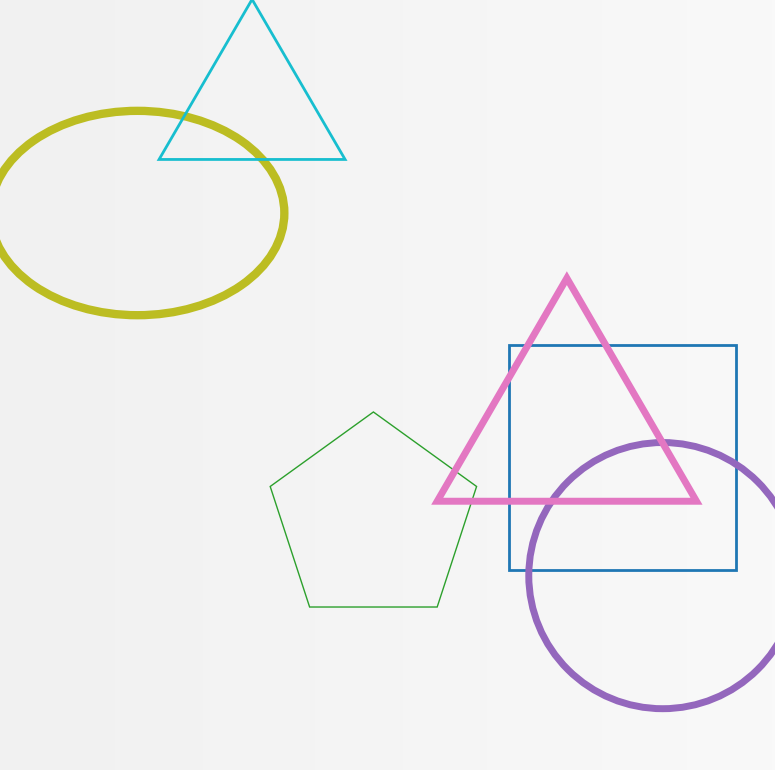[{"shape": "square", "thickness": 1, "radius": 0.73, "center": [0.803, 0.406]}, {"shape": "pentagon", "thickness": 0.5, "radius": 0.7, "center": [0.482, 0.325]}, {"shape": "circle", "thickness": 2.5, "radius": 0.86, "center": [0.855, 0.252]}, {"shape": "triangle", "thickness": 2.5, "radius": 0.97, "center": [0.731, 0.446]}, {"shape": "oval", "thickness": 3, "radius": 0.95, "center": [0.177, 0.723]}, {"shape": "triangle", "thickness": 1, "radius": 0.69, "center": [0.325, 0.862]}]